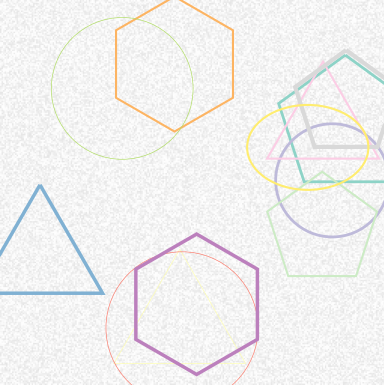[{"shape": "pentagon", "thickness": 2, "radius": 0.91, "center": [0.897, 0.675]}, {"shape": "triangle", "thickness": 0.5, "radius": 0.99, "center": [0.467, 0.155]}, {"shape": "circle", "thickness": 2, "radius": 0.73, "center": [0.863, 0.532]}, {"shape": "circle", "thickness": 0.5, "radius": 0.99, "center": [0.473, 0.148]}, {"shape": "triangle", "thickness": 2.5, "radius": 0.94, "center": [0.104, 0.332]}, {"shape": "hexagon", "thickness": 1.5, "radius": 0.88, "center": [0.453, 0.834]}, {"shape": "circle", "thickness": 0.5, "radius": 0.92, "center": [0.317, 0.77]}, {"shape": "triangle", "thickness": 1.5, "radius": 0.84, "center": [0.839, 0.672]}, {"shape": "pentagon", "thickness": 3, "radius": 0.7, "center": [0.899, 0.731]}, {"shape": "hexagon", "thickness": 2.5, "radius": 0.91, "center": [0.511, 0.21]}, {"shape": "pentagon", "thickness": 1.5, "radius": 0.75, "center": [0.837, 0.404]}, {"shape": "oval", "thickness": 1.5, "radius": 0.79, "center": [0.799, 0.617]}]